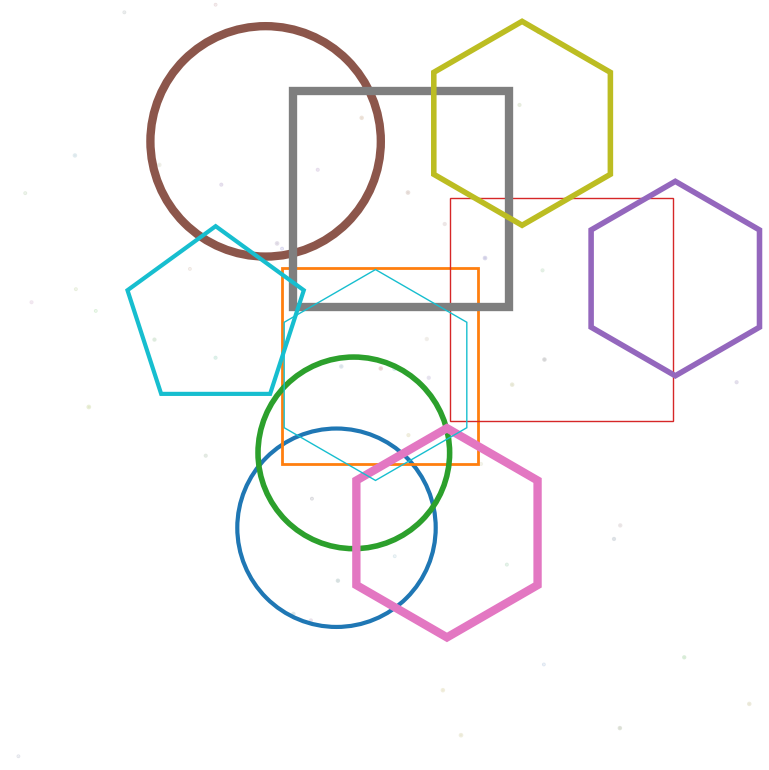[{"shape": "circle", "thickness": 1.5, "radius": 0.64, "center": [0.437, 0.315]}, {"shape": "square", "thickness": 1, "radius": 0.64, "center": [0.494, 0.525]}, {"shape": "circle", "thickness": 2, "radius": 0.62, "center": [0.46, 0.412]}, {"shape": "square", "thickness": 0.5, "radius": 0.73, "center": [0.729, 0.598]}, {"shape": "hexagon", "thickness": 2, "radius": 0.63, "center": [0.877, 0.638]}, {"shape": "circle", "thickness": 3, "radius": 0.75, "center": [0.345, 0.816]}, {"shape": "hexagon", "thickness": 3, "radius": 0.68, "center": [0.58, 0.308]}, {"shape": "square", "thickness": 3, "radius": 0.7, "center": [0.52, 0.742]}, {"shape": "hexagon", "thickness": 2, "radius": 0.66, "center": [0.678, 0.84]}, {"shape": "pentagon", "thickness": 1.5, "radius": 0.6, "center": [0.28, 0.586]}, {"shape": "hexagon", "thickness": 0.5, "radius": 0.68, "center": [0.488, 0.513]}]